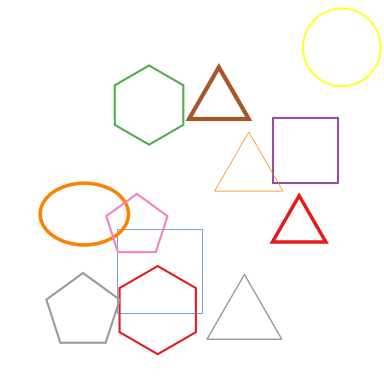[{"shape": "triangle", "thickness": 2.5, "radius": 0.4, "center": [0.777, 0.411]}, {"shape": "hexagon", "thickness": 1.5, "radius": 0.57, "center": [0.41, 0.194]}, {"shape": "square", "thickness": 0.5, "radius": 0.55, "center": [0.415, 0.296]}, {"shape": "hexagon", "thickness": 1.5, "radius": 0.51, "center": [0.387, 0.727]}, {"shape": "square", "thickness": 1.5, "radius": 0.42, "center": [0.794, 0.608]}, {"shape": "oval", "thickness": 2.5, "radius": 0.57, "center": [0.219, 0.444]}, {"shape": "triangle", "thickness": 0.5, "radius": 0.51, "center": [0.646, 0.555]}, {"shape": "circle", "thickness": 1.5, "radius": 0.51, "center": [0.888, 0.877]}, {"shape": "triangle", "thickness": 3, "radius": 0.45, "center": [0.569, 0.736]}, {"shape": "pentagon", "thickness": 1.5, "radius": 0.42, "center": [0.356, 0.413]}, {"shape": "pentagon", "thickness": 1.5, "radius": 0.5, "center": [0.216, 0.191]}, {"shape": "triangle", "thickness": 1, "radius": 0.56, "center": [0.635, 0.175]}]